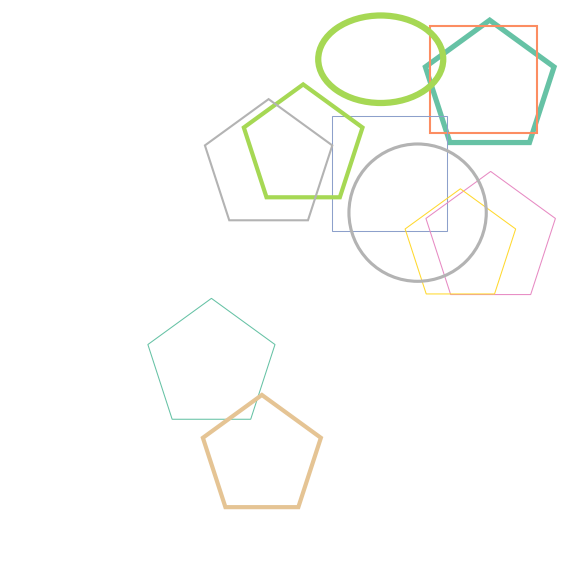[{"shape": "pentagon", "thickness": 0.5, "radius": 0.58, "center": [0.366, 0.367]}, {"shape": "pentagon", "thickness": 2.5, "radius": 0.59, "center": [0.848, 0.847]}, {"shape": "square", "thickness": 1, "radius": 0.47, "center": [0.837, 0.861]}, {"shape": "square", "thickness": 0.5, "radius": 0.5, "center": [0.675, 0.699]}, {"shape": "pentagon", "thickness": 0.5, "radius": 0.59, "center": [0.85, 0.584]}, {"shape": "oval", "thickness": 3, "radius": 0.54, "center": [0.659, 0.897]}, {"shape": "pentagon", "thickness": 2, "radius": 0.54, "center": [0.525, 0.745]}, {"shape": "pentagon", "thickness": 0.5, "radius": 0.5, "center": [0.797, 0.572]}, {"shape": "pentagon", "thickness": 2, "radius": 0.54, "center": [0.453, 0.208]}, {"shape": "pentagon", "thickness": 1, "radius": 0.58, "center": [0.465, 0.712]}, {"shape": "circle", "thickness": 1.5, "radius": 0.59, "center": [0.723, 0.631]}]